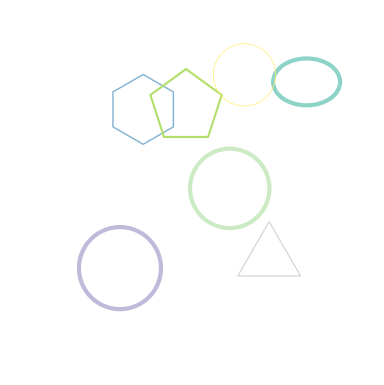[{"shape": "oval", "thickness": 3, "radius": 0.43, "center": [0.796, 0.787]}, {"shape": "circle", "thickness": 3, "radius": 0.53, "center": [0.312, 0.304]}, {"shape": "hexagon", "thickness": 1, "radius": 0.45, "center": [0.372, 0.716]}, {"shape": "pentagon", "thickness": 1.5, "radius": 0.49, "center": [0.483, 0.723]}, {"shape": "triangle", "thickness": 1, "radius": 0.47, "center": [0.699, 0.33]}, {"shape": "circle", "thickness": 3, "radius": 0.52, "center": [0.597, 0.511]}, {"shape": "circle", "thickness": 0.5, "radius": 0.4, "center": [0.635, 0.806]}]